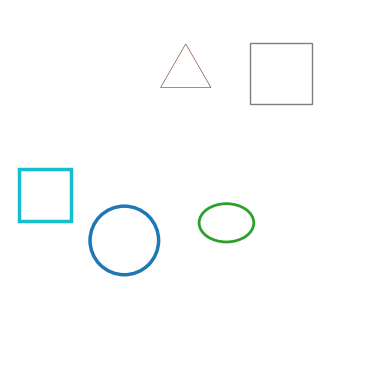[{"shape": "circle", "thickness": 2.5, "radius": 0.45, "center": [0.323, 0.375]}, {"shape": "oval", "thickness": 2, "radius": 0.36, "center": [0.588, 0.421]}, {"shape": "triangle", "thickness": 0.5, "radius": 0.38, "center": [0.482, 0.81]}, {"shape": "square", "thickness": 1, "radius": 0.4, "center": [0.73, 0.809]}, {"shape": "square", "thickness": 2.5, "radius": 0.34, "center": [0.116, 0.495]}]